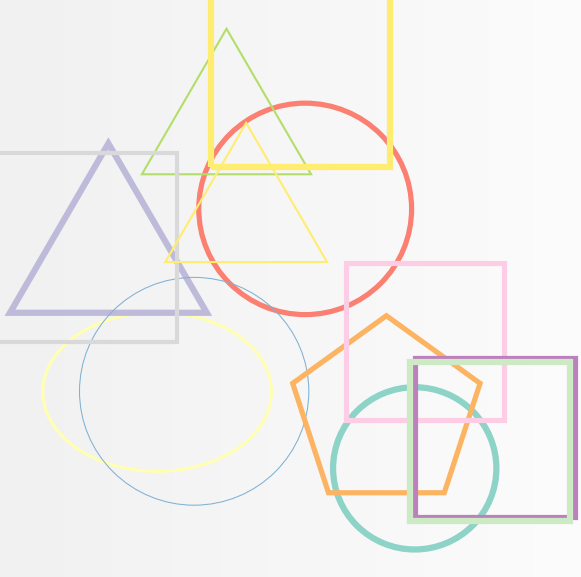[{"shape": "circle", "thickness": 3, "radius": 0.7, "center": [0.714, 0.188]}, {"shape": "oval", "thickness": 1.5, "radius": 0.98, "center": [0.27, 0.321]}, {"shape": "triangle", "thickness": 3, "radius": 0.98, "center": [0.186, 0.555]}, {"shape": "circle", "thickness": 2.5, "radius": 0.92, "center": [0.525, 0.637]}, {"shape": "circle", "thickness": 0.5, "radius": 0.99, "center": [0.334, 0.322]}, {"shape": "pentagon", "thickness": 2.5, "radius": 0.85, "center": [0.665, 0.283]}, {"shape": "triangle", "thickness": 1, "radius": 0.84, "center": [0.39, 0.781]}, {"shape": "square", "thickness": 2.5, "radius": 0.68, "center": [0.731, 0.409]}, {"shape": "square", "thickness": 2, "radius": 0.82, "center": [0.141, 0.571]}, {"shape": "square", "thickness": 2.5, "radius": 0.69, "center": [0.852, 0.242]}, {"shape": "square", "thickness": 3, "radius": 0.69, "center": [0.843, 0.235]}, {"shape": "square", "thickness": 3, "radius": 0.77, "center": [0.517, 0.864]}, {"shape": "triangle", "thickness": 1, "radius": 0.8, "center": [0.424, 0.626]}]